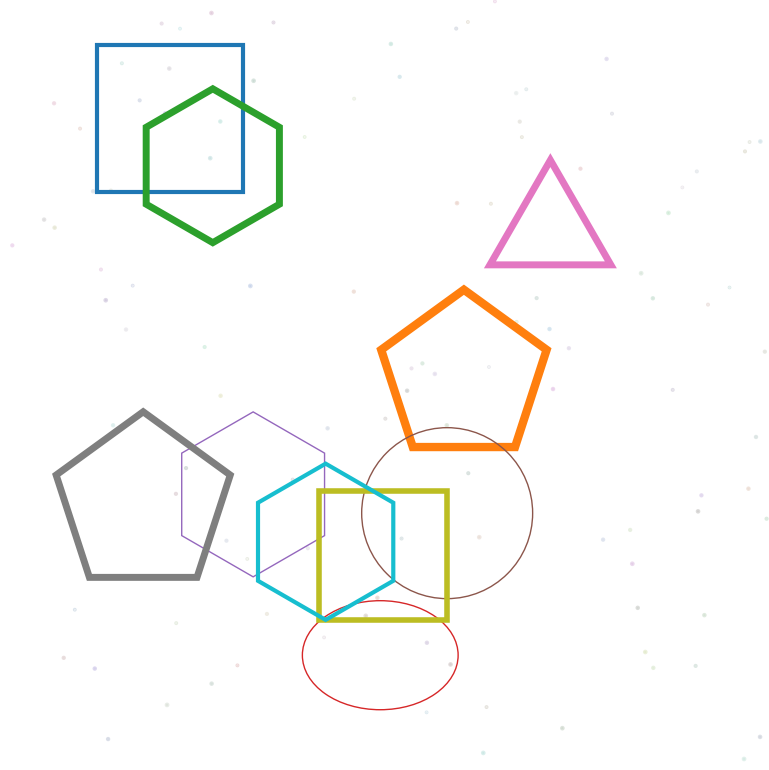[{"shape": "square", "thickness": 1.5, "radius": 0.47, "center": [0.22, 0.846]}, {"shape": "pentagon", "thickness": 3, "radius": 0.56, "center": [0.602, 0.511]}, {"shape": "hexagon", "thickness": 2.5, "radius": 0.5, "center": [0.276, 0.785]}, {"shape": "oval", "thickness": 0.5, "radius": 0.51, "center": [0.494, 0.149]}, {"shape": "hexagon", "thickness": 0.5, "radius": 0.54, "center": [0.329, 0.358]}, {"shape": "circle", "thickness": 0.5, "radius": 0.56, "center": [0.581, 0.334]}, {"shape": "triangle", "thickness": 2.5, "radius": 0.45, "center": [0.715, 0.701]}, {"shape": "pentagon", "thickness": 2.5, "radius": 0.59, "center": [0.186, 0.346]}, {"shape": "square", "thickness": 2, "radius": 0.42, "center": [0.498, 0.279]}, {"shape": "hexagon", "thickness": 1.5, "radius": 0.51, "center": [0.423, 0.296]}]